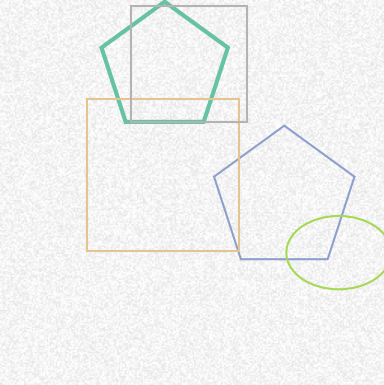[{"shape": "pentagon", "thickness": 3, "radius": 0.86, "center": [0.428, 0.823]}, {"shape": "pentagon", "thickness": 1.5, "radius": 0.96, "center": [0.738, 0.482]}, {"shape": "oval", "thickness": 1.5, "radius": 0.68, "center": [0.88, 0.344]}, {"shape": "square", "thickness": 1.5, "radius": 0.99, "center": [0.424, 0.546]}, {"shape": "square", "thickness": 1.5, "radius": 0.75, "center": [0.49, 0.834]}]